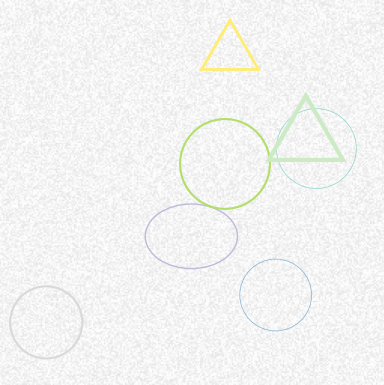[{"shape": "circle", "thickness": 0.5, "radius": 0.52, "center": [0.822, 0.614]}, {"shape": "oval", "thickness": 1, "radius": 0.6, "center": [0.497, 0.386]}, {"shape": "circle", "thickness": 0.5, "radius": 0.47, "center": [0.716, 0.234]}, {"shape": "circle", "thickness": 1.5, "radius": 0.58, "center": [0.584, 0.574]}, {"shape": "circle", "thickness": 1.5, "radius": 0.47, "center": [0.12, 0.163]}, {"shape": "triangle", "thickness": 3, "radius": 0.56, "center": [0.794, 0.64]}, {"shape": "triangle", "thickness": 2, "radius": 0.43, "center": [0.598, 0.862]}]